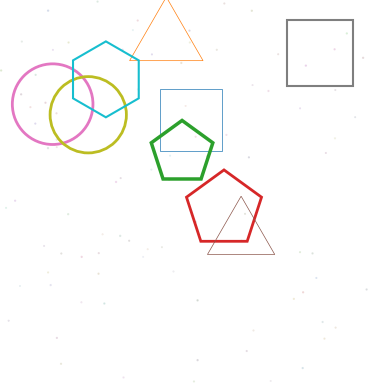[{"shape": "square", "thickness": 0.5, "radius": 0.4, "center": [0.495, 0.689]}, {"shape": "triangle", "thickness": 0.5, "radius": 0.55, "center": [0.432, 0.898]}, {"shape": "pentagon", "thickness": 2.5, "radius": 0.42, "center": [0.473, 0.603]}, {"shape": "pentagon", "thickness": 2, "radius": 0.51, "center": [0.582, 0.456]}, {"shape": "triangle", "thickness": 0.5, "radius": 0.5, "center": [0.626, 0.389]}, {"shape": "circle", "thickness": 2, "radius": 0.52, "center": [0.137, 0.729]}, {"shape": "square", "thickness": 1.5, "radius": 0.43, "center": [0.831, 0.863]}, {"shape": "circle", "thickness": 2, "radius": 0.5, "center": [0.229, 0.702]}, {"shape": "hexagon", "thickness": 1.5, "radius": 0.49, "center": [0.275, 0.794]}]